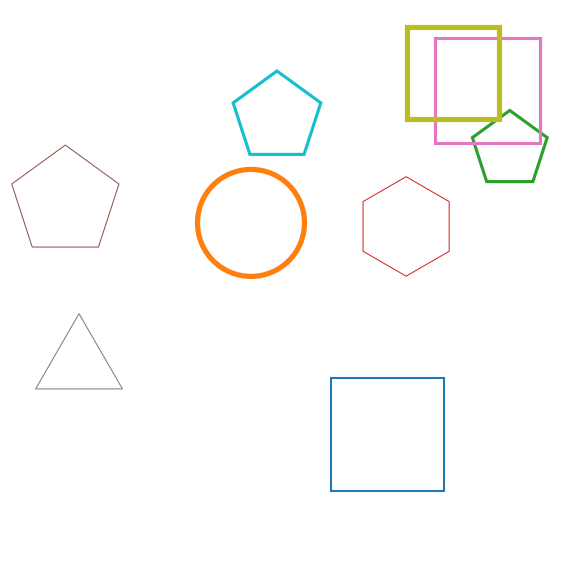[{"shape": "square", "thickness": 1, "radius": 0.49, "center": [0.671, 0.247]}, {"shape": "circle", "thickness": 2.5, "radius": 0.46, "center": [0.435, 0.613]}, {"shape": "pentagon", "thickness": 1.5, "radius": 0.34, "center": [0.883, 0.74]}, {"shape": "hexagon", "thickness": 0.5, "radius": 0.43, "center": [0.703, 0.607]}, {"shape": "pentagon", "thickness": 0.5, "radius": 0.49, "center": [0.113, 0.65]}, {"shape": "square", "thickness": 1.5, "radius": 0.45, "center": [0.845, 0.843]}, {"shape": "triangle", "thickness": 0.5, "radius": 0.43, "center": [0.137, 0.369]}, {"shape": "square", "thickness": 2.5, "radius": 0.4, "center": [0.785, 0.873]}, {"shape": "pentagon", "thickness": 1.5, "radius": 0.4, "center": [0.48, 0.796]}]